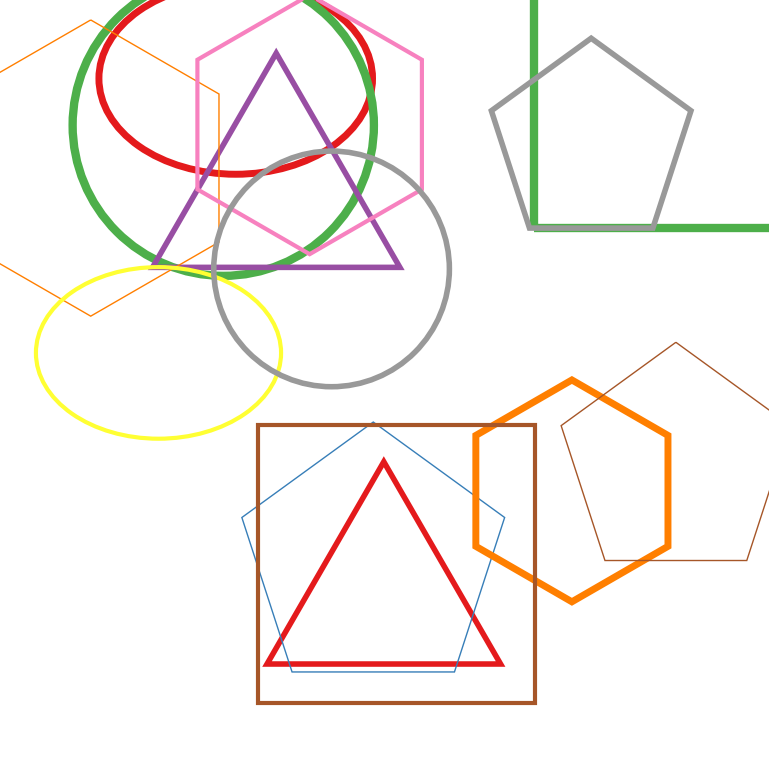[{"shape": "triangle", "thickness": 2, "radius": 0.88, "center": [0.498, 0.225]}, {"shape": "oval", "thickness": 2.5, "radius": 0.89, "center": [0.306, 0.898]}, {"shape": "pentagon", "thickness": 0.5, "radius": 0.9, "center": [0.485, 0.272]}, {"shape": "circle", "thickness": 3, "radius": 0.98, "center": [0.29, 0.837]}, {"shape": "square", "thickness": 3, "radius": 0.86, "center": [0.866, 0.876]}, {"shape": "triangle", "thickness": 2, "radius": 0.93, "center": [0.359, 0.745]}, {"shape": "hexagon", "thickness": 2.5, "radius": 0.72, "center": [0.743, 0.362]}, {"shape": "hexagon", "thickness": 0.5, "radius": 0.96, "center": [0.118, 0.782]}, {"shape": "oval", "thickness": 1.5, "radius": 0.8, "center": [0.206, 0.542]}, {"shape": "pentagon", "thickness": 0.5, "radius": 0.78, "center": [0.878, 0.399]}, {"shape": "square", "thickness": 1.5, "radius": 0.9, "center": [0.515, 0.268]}, {"shape": "hexagon", "thickness": 1.5, "radius": 0.84, "center": [0.402, 0.838]}, {"shape": "circle", "thickness": 2, "radius": 0.77, "center": [0.431, 0.651]}, {"shape": "pentagon", "thickness": 2, "radius": 0.68, "center": [0.768, 0.814]}]